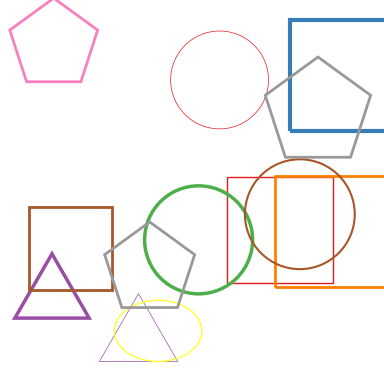[{"shape": "square", "thickness": 1, "radius": 0.69, "center": [0.727, 0.402]}, {"shape": "circle", "thickness": 0.5, "radius": 0.64, "center": [0.57, 0.792]}, {"shape": "square", "thickness": 3, "radius": 0.72, "center": [0.898, 0.804]}, {"shape": "circle", "thickness": 2.5, "radius": 0.7, "center": [0.516, 0.377]}, {"shape": "triangle", "thickness": 0.5, "radius": 0.59, "center": [0.36, 0.12]}, {"shape": "triangle", "thickness": 2.5, "radius": 0.56, "center": [0.135, 0.229]}, {"shape": "square", "thickness": 2, "radius": 0.72, "center": [0.859, 0.398]}, {"shape": "oval", "thickness": 1, "radius": 0.57, "center": [0.411, 0.14]}, {"shape": "square", "thickness": 2, "radius": 0.54, "center": [0.184, 0.354]}, {"shape": "circle", "thickness": 1.5, "radius": 0.71, "center": [0.779, 0.444]}, {"shape": "pentagon", "thickness": 2, "radius": 0.6, "center": [0.14, 0.885]}, {"shape": "pentagon", "thickness": 2, "radius": 0.72, "center": [0.826, 0.708]}, {"shape": "pentagon", "thickness": 2, "radius": 0.61, "center": [0.389, 0.301]}]